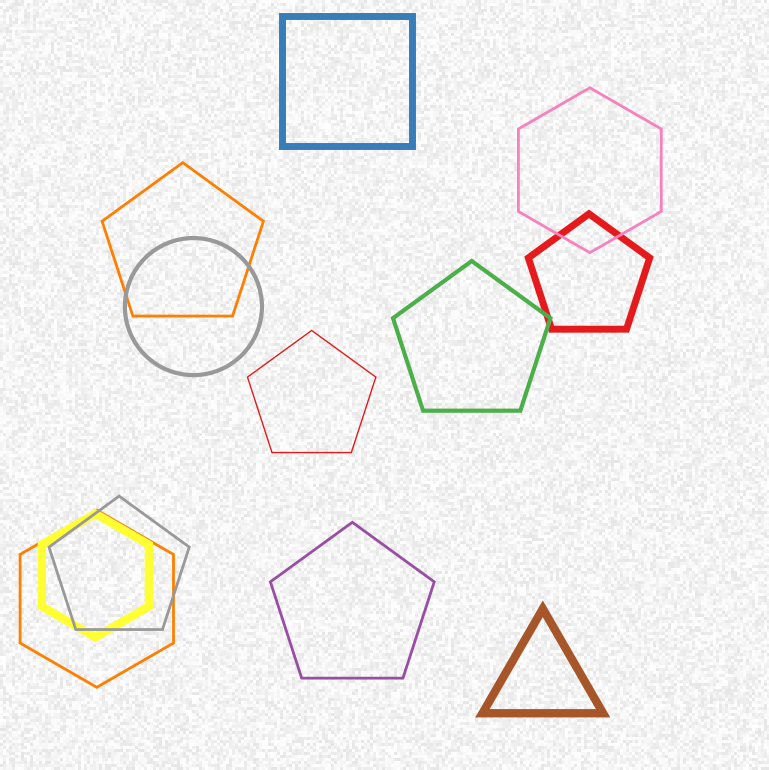[{"shape": "pentagon", "thickness": 0.5, "radius": 0.44, "center": [0.405, 0.483]}, {"shape": "pentagon", "thickness": 2.5, "radius": 0.41, "center": [0.765, 0.639]}, {"shape": "square", "thickness": 2.5, "radius": 0.42, "center": [0.45, 0.895]}, {"shape": "pentagon", "thickness": 1.5, "radius": 0.54, "center": [0.613, 0.554]}, {"shape": "pentagon", "thickness": 1, "radius": 0.56, "center": [0.458, 0.21]}, {"shape": "pentagon", "thickness": 1, "radius": 0.55, "center": [0.237, 0.679]}, {"shape": "hexagon", "thickness": 1, "radius": 0.58, "center": [0.126, 0.222]}, {"shape": "hexagon", "thickness": 3, "radius": 0.4, "center": [0.124, 0.253]}, {"shape": "triangle", "thickness": 3, "radius": 0.45, "center": [0.705, 0.119]}, {"shape": "hexagon", "thickness": 1, "radius": 0.54, "center": [0.766, 0.779]}, {"shape": "circle", "thickness": 1.5, "radius": 0.45, "center": [0.251, 0.602]}, {"shape": "pentagon", "thickness": 1, "radius": 0.48, "center": [0.155, 0.26]}]